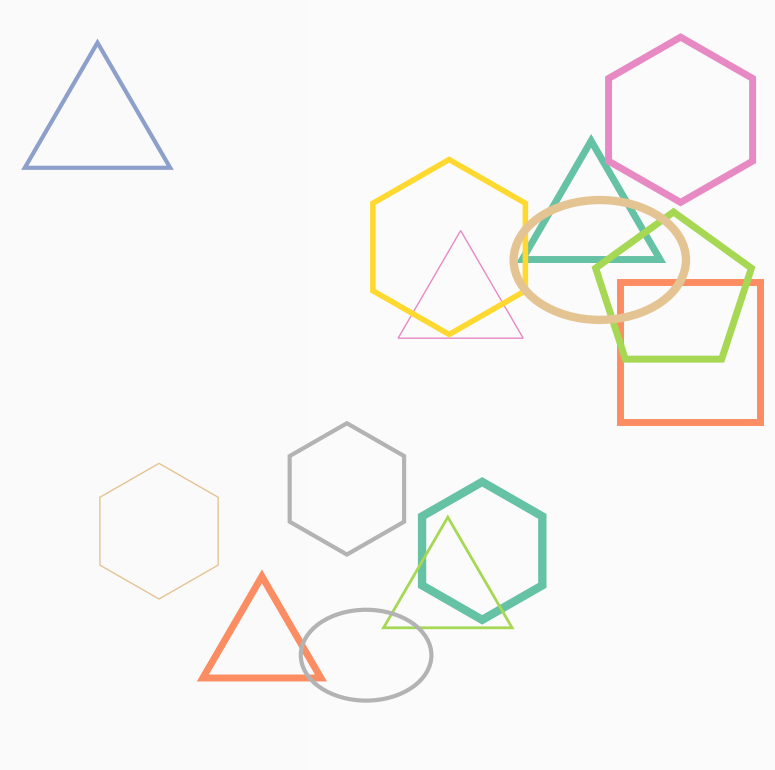[{"shape": "hexagon", "thickness": 3, "radius": 0.45, "center": [0.622, 0.285]}, {"shape": "triangle", "thickness": 2.5, "radius": 0.51, "center": [0.763, 0.714]}, {"shape": "square", "thickness": 2.5, "radius": 0.45, "center": [0.89, 0.543]}, {"shape": "triangle", "thickness": 2.5, "radius": 0.44, "center": [0.338, 0.163]}, {"shape": "triangle", "thickness": 1.5, "radius": 0.54, "center": [0.126, 0.836]}, {"shape": "triangle", "thickness": 0.5, "radius": 0.47, "center": [0.594, 0.607]}, {"shape": "hexagon", "thickness": 2.5, "radius": 0.54, "center": [0.878, 0.844]}, {"shape": "pentagon", "thickness": 2.5, "radius": 0.53, "center": [0.869, 0.619]}, {"shape": "triangle", "thickness": 1, "radius": 0.48, "center": [0.578, 0.233]}, {"shape": "hexagon", "thickness": 2, "radius": 0.57, "center": [0.58, 0.679]}, {"shape": "hexagon", "thickness": 0.5, "radius": 0.44, "center": [0.205, 0.31]}, {"shape": "oval", "thickness": 3, "radius": 0.56, "center": [0.774, 0.662]}, {"shape": "hexagon", "thickness": 1.5, "radius": 0.43, "center": [0.448, 0.365]}, {"shape": "oval", "thickness": 1.5, "radius": 0.42, "center": [0.472, 0.149]}]